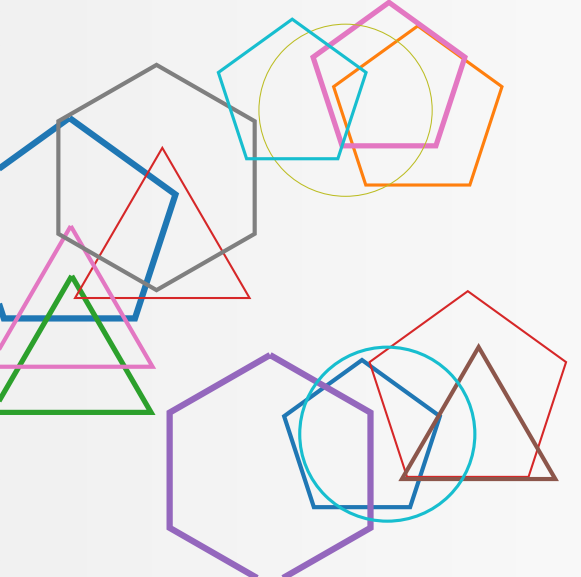[{"shape": "pentagon", "thickness": 3, "radius": 0.96, "center": [0.119, 0.603]}, {"shape": "pentagon", "thickness": 2, "radius": 0.7, "center": [0.623, 0.235]}, {"shape": "pentagon", "thickness": 1.5, "radius": 0.76, "center": [0.719, 0.802]}, {"shape": "triangle", "thickness": 2.5, "radius": 0.79, "center": [0.123, 0.364]}, {"shape": "pentagon", "thickness": 1, "radius": 0.89, "center": [0.805, 0.317]}, {"shape": "triangle", "thickness": 1, "radius": 0.87, "center": [0.279, 0.57]}, {"shape": "hexagon", "thickness": 3, "radius": 1.0, "center": [0.465, 0.185]}, {"shape": "triangle", "thickness": 2, "radius": 0.76, "center": [0.823, 0.246]}, {"shape": "triangle", "thickness": 2, "radius": 0.81, "center": [0.122, 0.445]}, {"shape": "pentagon", "thickness": 2.5, "radius": 0.69, "center": [0.669, 0.858]}, {"shape": "hexagon", "thickness": 2, "radius": 0.97, "center": [0.269, 0.692]}, {"shape": "circle", "thickness": 0.5, "radius": 0.75, "center": [0.594, 0.808]}, {"shape": "pentagon", "thickness": 1.5, "radius": 0.67, "center": [0.503, 0.832]}, {"shape": "circle", "thickness": 1.5, "radius": 0.75, "center": [0.666, 0.247]}]